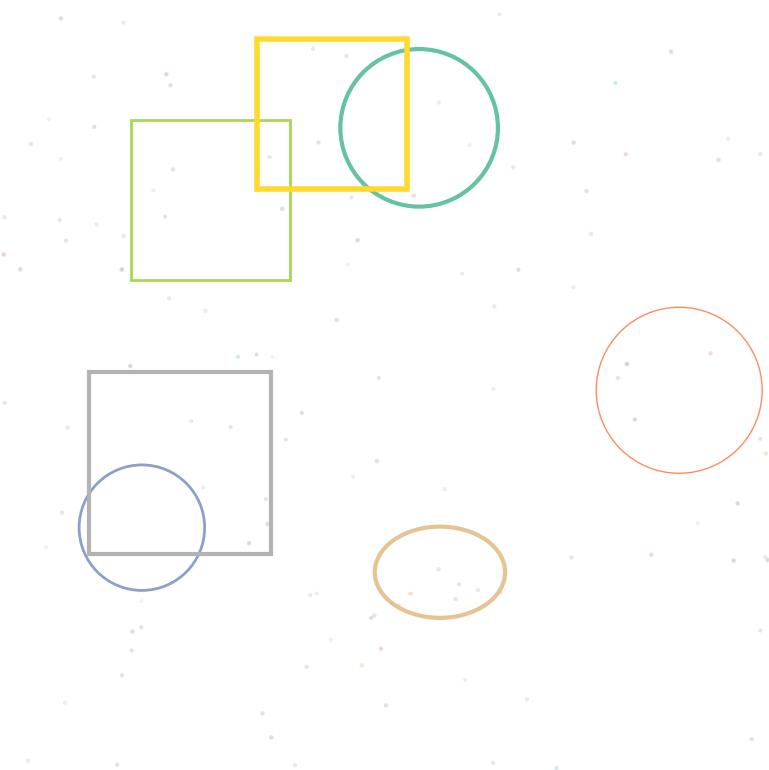[{"shape": "circle", "thickness": 1.5, "radius": 0.51, "center": [0.544, 0.834]}, {"shape": "circle", "thickness": 0.5, "radius": 0.54, "center": [0.882, 0.493]}, {"shape": "circle", "thickness": 1, "radius": 0.41, "center": [0.184, 0.315]}, {"shape": "square", "thickness": 1, "radius": 0.52, "center": [0.273, 0.74]}, {"shape": "square", "thickness": 2, "radius": 0.49, "center": [0.431, 0.852]}, {"shape": "oval", "thickness": 1.5, "radius": 0.42, "center": [0.571, 0.257]}, {"shape": "square", "thickness": 1.5, "radius": 0.59, "center": [0.233, 0.399]}]